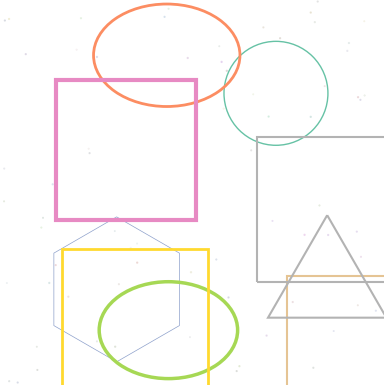[{"shape": "circle", "thickness": 1, "radius": 0.67, "center": [0.717, 0.758]}, {"shape": "oval", "thickness": 2, "radius": 0.95, "center": [0.433, 0.856]}, {"shape": "hexagon", "thickness": 0.5, "radius": 0.94, "center": [0.303, 0.248]}, {"shape": "square", "thickness": 3, "radius": 0.91, "center": [0.327, 0.61]}, {"shape": "oval", "thickness": 2.5, "radius": 0.9, "center": [0.437, 0.142]}, {"shape": "square", "thickness": 2, "radius": 0.95, "center": [0.352, 0.163]}, {"shape": "square", "thickness": 1.5, "radius": 0.76, "center": [0.896, 0.131]}, {"shape": "triangle", "thickness": 1.5, "radius": 0.89, "center": [0.85, 0.264]}, {"shape": "square", "thickness": 1.5, "radius": 0.94, "center": [0.856, 0.455]}]